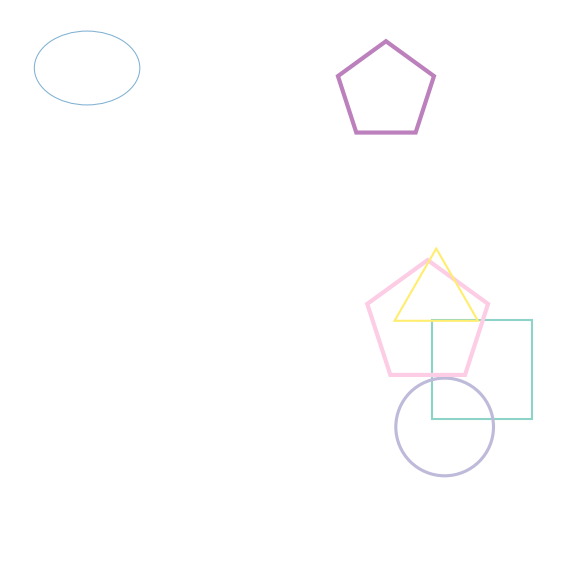[{"shape": "square", "thickness": 1, "radius": 0.43, "center": [0.835, 0.36]}, {"shape": "circle", "thickness": 1.5, "radius": 0.42, "center": [0.77, 0.26]}, {"shape": "oval", "thickness": 0.5, "radius": 0.46, "center": [0.151, 0.881]}, {"shape": "pentagon", "thickness": 2, "radius": 0.55, "center": [0.741, 0.439]}, {"shape": "pentagon", "thickness": 2, "radius": 0.44, "center": [0.668, 0.84]}, {"shape": "triangle", "thickness": 1, "radius": 0.42, "center": [0.755, 0.485]}]